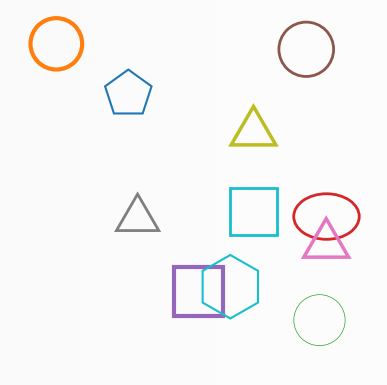[{"shape": "pentagon", "thickness": 1.5, "radius": 0.32, "center": [0.331, 0.756]}, {"shape": "circle", "thickness": 3, "radius": 0.33, "center": [0.145, 0.886]}, {"shape": "circle", "thickness": 0.5, "radius": 0.33, "center": [0.824, 0.168]}, {"shape": "oval", "thickness": 2, "radius": 0.42, "center": [0.843, 0.438]}, {"shape": "square", "thickness": 3, "radius": 0.31, "center": [0.512, 0.243]}, {"shape": "circle", "thickness": 2, "radius": 0.35, "center": [0.79, 0.872]}, {"shape": "triangle", "thickness": 2.5, "radius": 0.33, "center": [0.842, 0.365]}, {"shape": "triangle", "thickness": 2, "radius": 0.32, "center": [0.355, 0.433]}, {"shape": "triangle", "thickness": 2.5, "radius": 0.33, "center": [0.654, 0.657]}, {"shape": "square", "thickness": 2, "radius": 0.3, "center": [0.654, 0.451]}, {"shape": "hexagon", "thickness": 1.5, "radius": 0.41, "center": [0.594, 0.255]}]